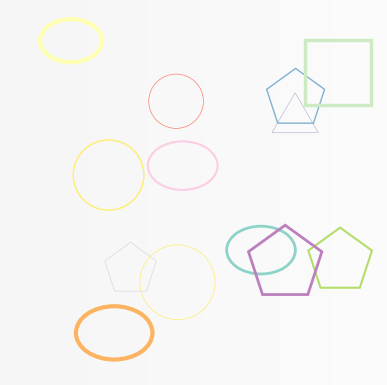[{"shape": "oval", "thickness": 2, "radius": 0.44, "center": [0.674, 0.35]}, {"shape": "oval", "thickness": 3, "radius": 0.4, "center": [0.183, 0.894]}, {"shape": "triangle", "thickness": 0.5, "radius": 0.35, "center": [0.762, 0.69]}, {"shape": "circle", "thickness": 0.5, "radius": 0.35, "center": [0.454, 0.737]}, {"shape": "pentagon", "thickness": 1, "radius": 0.39, "center": [0.763, 0.744]}, {"shape": "oval", "thickness": 3, "radius": 0.49, "center": [0.295, 0.135]}, {"shape": "pentagon", "thickness": 1.5, "radius": 0.43, "center": [0.878, 0.322]}, {"shape": "oval", "thickness": 1.5, "radius": 0.45, "center": [0.472, 0.57]}, {"shape": "pentagon", "thickness": 0.5, "radius": 0.35, "center": [0.337, 0.301]}, {"shape": "pentagon", "thickness": 2, "radius": 0.5, "center": [0.736, 0.315]}, {"shape": "square", "thickness": 2.5, "radius": 0.43, "center": [0.873, 0.812]}, {"shape": "circle", "thickness": 0.5, "radius": 0.49, "center": [0.458, 0.267]}, {"shape": "circle", "thickness": 1, "radius": 0.46, "center": [0.28, 0.545]}]